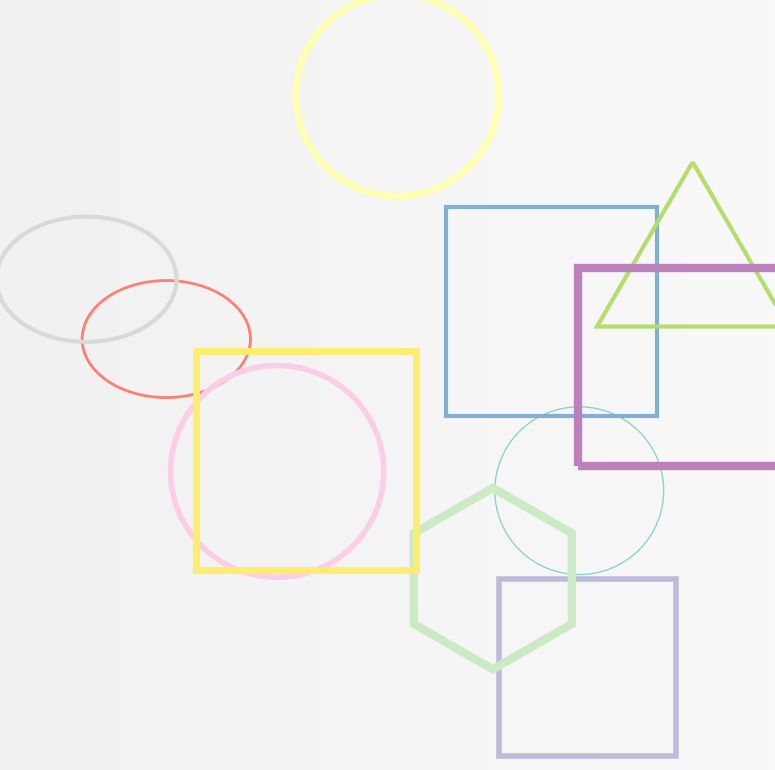[{"shape": "circle", "thickness": 0.5, "radius": 0.54, "center": [0.747, 0.363]}, {"shape": "circle", "thickness": 2.5, "radius": 0.65, "center": [0.513, 0.876]}, {"shape": "square", "thickness": 2, "radius": 0.57, "center": [0.758, 0.133]}, {"shape": "oval", "thickness": 1, "radius": 0.54, "center": [0.215, 0.56]}, {"shape": "square", "thickness": 1.5, "radius": 0.68, "center": [0.711, 0.596]}, {"shape": "triangle", "thickness": 1.5, "radius": 0.71, "center": [0.894, 0.647]}, {"shape": "circle", "thickness": 2, "radius": 0.69, "center": [0.358, 0.388]}, {"shape": "oval", "thickness": 1.5, "radius": 0.58, "center": [0.112, 0.637]}, {"shape": "square", "thickness": 3, "radius": 0.64, "center": [0.874, 0.523]}, {"shape": "hexagon", "thickness": 3, "radius": 0.59, "center": [0.636, 0.249]}, {"shape": "square", "thickness": 2.5, "radius": 0.71, "center": [0.395, 0.402]}]